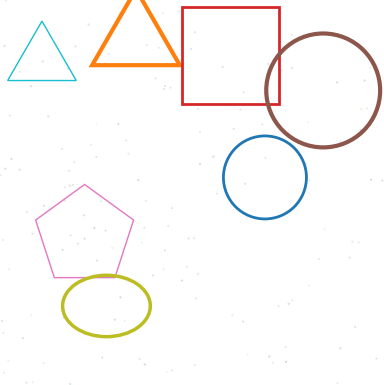[{"shape": "circle", "thickness": 2, "radius": 0.54, "center": [0.688, 0.539]}, {"shape": "triangle", "thickness": 3, "radius": 0.66, "center": [0.353, 0.896]}, {"shape": "square", "thickness": 2, "radius": 0.63, "center": [0.6, 0.857]}, {"shape": "circle", "thickness": 3, "radius": 0.74, "center": [0.839, 0.765]}, {"shape": "pentagon", "thickness": 1, "radius": 0.67, "center": [0.22, 0.387]}, {"shape": "oval", "thickness": 2.5, "radius": 0.57, "center": [0.276, 0.205]}, {"shape": "triangle", "thickness": 1, "radius": 0.51, "center": [0.109, 0.842]}]